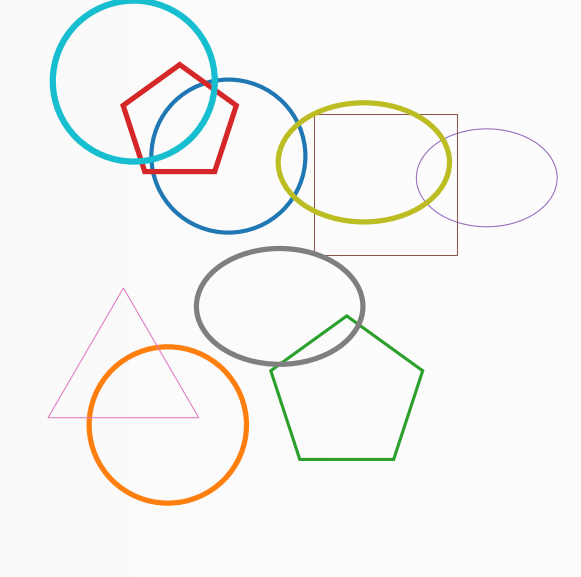[{"shape": "circle", "thickness": 2, "radius": 0.66, "center": [0.393, 0.729]}, {"shape": "circle", "thickness": 2.5, "radius": 0.68, "center": [0.289, 0.263]}, {"shape": "pentagon", "thickness": 1.5, "radius": 0.69, "center": [0.597, 0.315]}, {"shape": "pentagon", "thickness": 2.5, "radius": 0.51, "center": [0.309, 0.785]}, {"shape": "oval", "thickness": 0.5, "radius": 0.61, "center": [0.837, 0.691]}, {"shape": "square", "thickness": 0.5, "radius": 0.61, "center": [0.663, 0.68]}, {"shape": "triangle", "thickness": 0.5, "radius": 0.75, "center": [0.212, 0.351]}, {"shape": "oval", "thickness": 2.5, "radius": 0.72, "center": [0.481, 0.469]}, {"shape": "oval", "thickness": 2.5, "radius": 0.74, "center": [0.626, 0.718]}, {"shape": "circle", "thickness": 3, "radius": 0.7, "center": [0.23, 0.859]}]